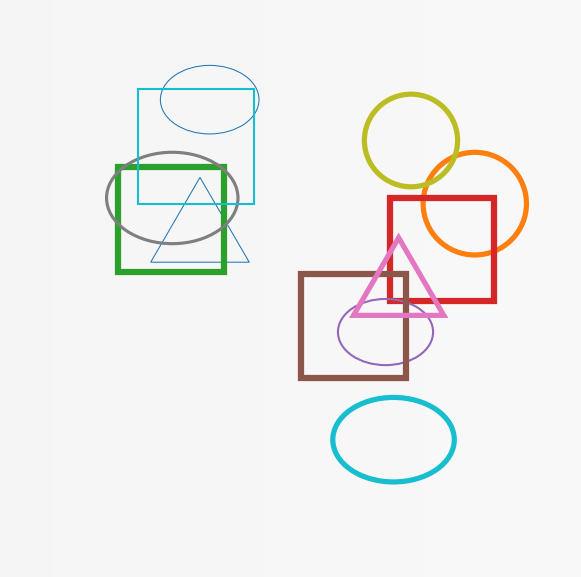[{"shape": "oval", "thickness": 0.5, "radius": 0.42, "center": [0.361, 0.827]}, {"shape": "triangle", "thickness": 0.5, "radius": 0.49, "center": [0.344, 0.594]}, {"shape": "circle", "thickness": 2.5, "radius": 0.44, "center": [0.817, 0.647]}, {"shape": "square", "thickness": 3, "radius": 0.46, "center": [0.295, 0.619]}, {"shape": "square", "thickness": 3, "radius": 0.44, "center": [0.761, 0.567]}, {"shape": "oval", "thickness": 1, "radius": 0.41, "center": [0.663, 0.424]}, {"shape": "square", "thickness": 3, "radius": 0.45, "center": [0.608, 0.435]}, {"shape": "triangle", "thickness": 2.5, "radius": 0.45, "center": [0.686, 0.498]}, {"shape": "oval", "thickness": 1.5, "radius": 0.57, "center": [0.296, 0.656]}, {"shape": "circle", "thickness": 2.5, "radius": 0.4, "center": [0.707, 0.756]}, {"shape": "oval", "thickness": 2.5, "radius": 0.52, "center": [0.677, 0.238]}, {"shape": "square", "thickness": 1, "radius": 0.5, "center": [0.337, 0.746]}]